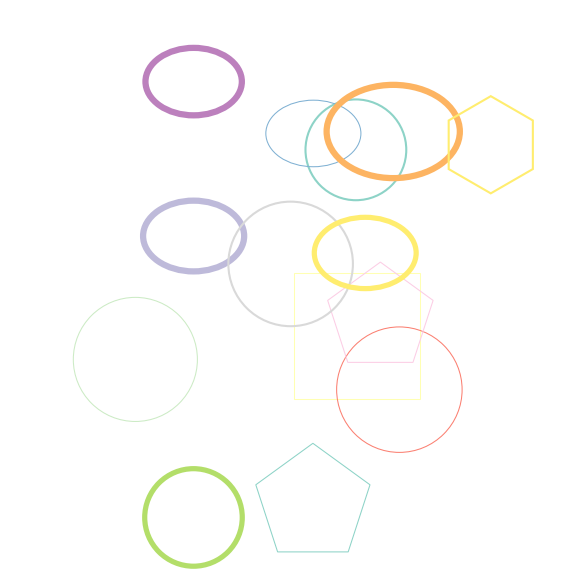[{"shape": "circle", "thickness": 1, "radius": 0.44, "center": [0.616, 0.74]}, {"shape": "pentagon", "thickness": 0.5, "radius": 0.52, "center": [0.542, 0.128]}, {"shape": "square", "thickness": 0.5, "radius": 0.54, "center": [0.618, 0.417]}, {"shape": "oval", "thickness": 3, "radius": 0.44, "center": [0.335, 0.59]}, {"shape": "circle", "thickness": 0.5, "radius": 0.54, "center": [0.692, 0.324]}, {"shape": "oval", "thickness": 0.5, "radius": 0.41, "center": [0.543, 0.768]}, {"shape": "oval", "thickness": 3, "radius": 0.58, "center": [0.681, 0.771]}, {"shape": "circle", "thickness": 2.5, "radius": 0.42, "center": [0.335, 0.103]}, {"shape": "pentagon", "thickness": 0.5, "radius": 0.48, "center": [0.659, 0.449]}, {"shape": "circle", "thickness": 1, "radius": 0.54, "center": [0.503, 0.542]}, {"shape": "oval", "thickness": 3, "radius": 0.42, "center": [0.335, 0.858]}, {"shape": "circle", "thickness": 0.5, "radius": 0.54, "center": [0.234, 0.377]}, {"shape": "oval", "thickness": 2.5, "radius": 0.44, "center": [0.632, 0.561]}, {"shape": "hexagon", "thickness": 1, "radius": 0.42, "center": [0.85, 0.748]}]